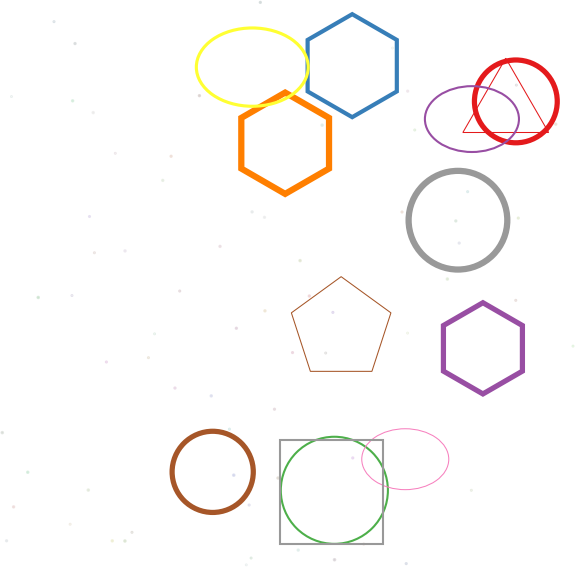[{"shape": "circle", "thickness": 2.5, "radius": 0.36, "center": [0.893, 0.824]}, {"shape": "triangle", "thickness": 0.5, "radius": 0.43, "center": [0.876, 0.813]}, {"shape": "hexagon", "thickness": 2, "radius": 0.45, "center": [0.61, 0.885]}, {"shape": "circle", "thickness": 1, "radius": 0.46, "center": [0.579, 0.15]}, {"shape": "hexagon", "thickness": 2.5, "radius": 0.39, "center": [0.836, 0.396]}, {"shape": "oval", "thickness": 1, "radius": 0.41, "center": [0.817, 0.793]}, {"shape": "hexagon", "thickness": 3, "radius": 0.44, "center": [0.494, 0.751]}, {"shape": "oval", "thickness": 1.5, "radius": 0.48, "center": [0.437, 0.883]}, {"shape": "pentagon", "thickness": 0.5, "radius": 0.45, "center": [0.591, 0.429]}, {"shape": "circle", "thickness": 2.5, "radius": 0.35, "center": [0.368, 0.182]}, {"shape": "oval", "thickness": 0.5, "radius": 0.38, "center": [0.702, 0.204]}, {"shape": "square", "thickness": 1, "radius": 0.45, "center": [0.574, 0.148]}, {"shape": "circle", "thickness": 3, "radius": 0.43, "center": [0.793, 0.618]}]